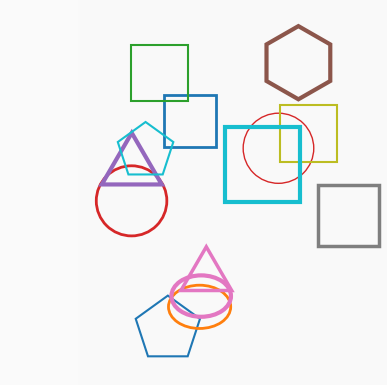[{"shape": "pentagon", "thickness": 1.5, "radius": 0.44, "center": [0.433, 0.145]}, {"shape": "square", "thickness": 2, "radius": 0.34, "center": [0.491, 0.685]}, {"shape": "oval", "thickness": 2, "radius": 0.4, "center": [0.515, 0.203]}, {"shape": "square", "thickness": 1.5, "radius": 0.37, "center": [0.413, 0.81]}, {"shape": "circle", "thickness": 2, "radius": 0.46, "center": [0.34, 0.478]}, {"shape": "circle", "thickness": 1, "radius": 0.46, "center": [0.719, 0.615]}, {"shape": "triangle", "thickness": 3, "radius": 0.45, "center": [0.34, 0.566]}, {"shape": "hexagon", "thickness": 3, "radius": 0.48, "center": [0.77, 0.837]}, {"shape": "oval", "thickness": 3, "radius": 0.38, "center": [0.519, 0.231]}, {"shape": "triangle", "thickness": 2.5, "radius": 0.38, "center": [0.532, 0.283]}, {"shape": "square", "thickness": 2.5, "radius": 0.4, "center": [0.899, 0.441]}, {"shape": "square", "thickness": 1.5, "radius": 0.37, "center": [0.796, 0.654]}, {"shape": "square", "thickness": 3, "radius": 0.49, "center": [0.678, 0.573]}, {"shape": "pentagon", "thickness": 1.5, "radius": 0.38, "center": [0.376, 0.608]}]